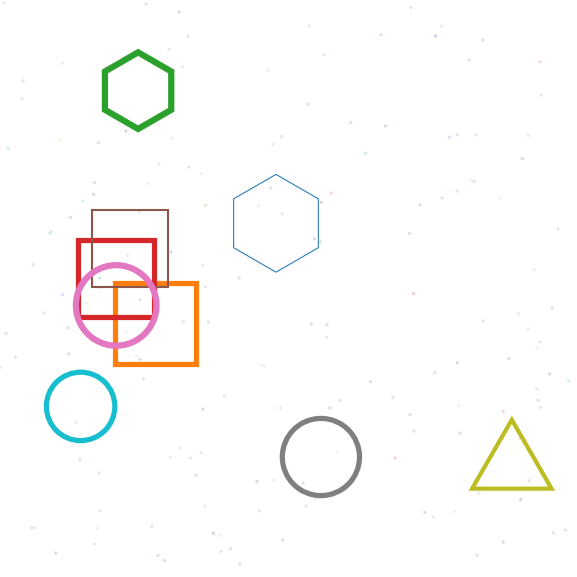[{"shape": "hexagon", "thickness": 0.5, "radius": 0.42, "center": [0.478, 0.613]}, {"shape": "square", "thickness": 2.5, "radius": 0.35, "center": [0.269, 0.439]}, {"shape": "hexagon", "thickness": 3, "radius": 0.33, "center": [0.239, 0.842]}, {"shape": "square", "thickness": 2.5, "radius": 0.33, "center": [0.201, 0.517]}, {"shape": "square", "thickness": 1, "radius": 0.33, "center": [0.225, 0.569]}, {"shape": "circle", "thickness": 3, "radius": 0.35, "center": [0.201, 0.47]}, {"shape": "circle", "thickness": 2.5, "radius": 0.33, "center": [0.556, 0.208]}, {"shape": "triangle", "thickness": 2, "radius": 0.4, "center": [0.886, 0.193]}, {"shape": "circle", "thickness": 2.5, "radius": 0.3, "center": [0.14, 0.295]}]